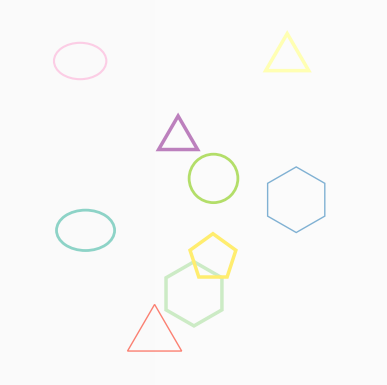[{"shape": "oval", "thickness": 2, "radius": 0.37, "center": [0.221, 0.402]}, {"shape": "triangle", "thickness": 2.5, "radius": 0.32, "center": [0.741, 0.849]}, {"shape": "triangle", "thickness": 1, "radius": 0.4, "center": [0.399, 0.129]}, {"shape": "hexagon", "thickness": 1, "radius": 0.43, "center": [0.764, 0.481]}, {"shape": "circle", "thickness": 2, "radius": 0.31, "center": [0.551, 0.537]}, {"shape": "oval", "thickness": 1.5, "radius": 0.34, "center": [0.207, 0.842]}, {"shape": "triangle", "thickness": 2.5, "radius": 0.29, "center": [0.46, 0.641]}, {"shape": "hexagon", "thickness": 2.5, "radius": 0.42, "center": [0.501, 0.237]}, {"shape": "pentagon", "thickness": 2.5, "radius": 0.31, "center": [0.55, 0.331]}]